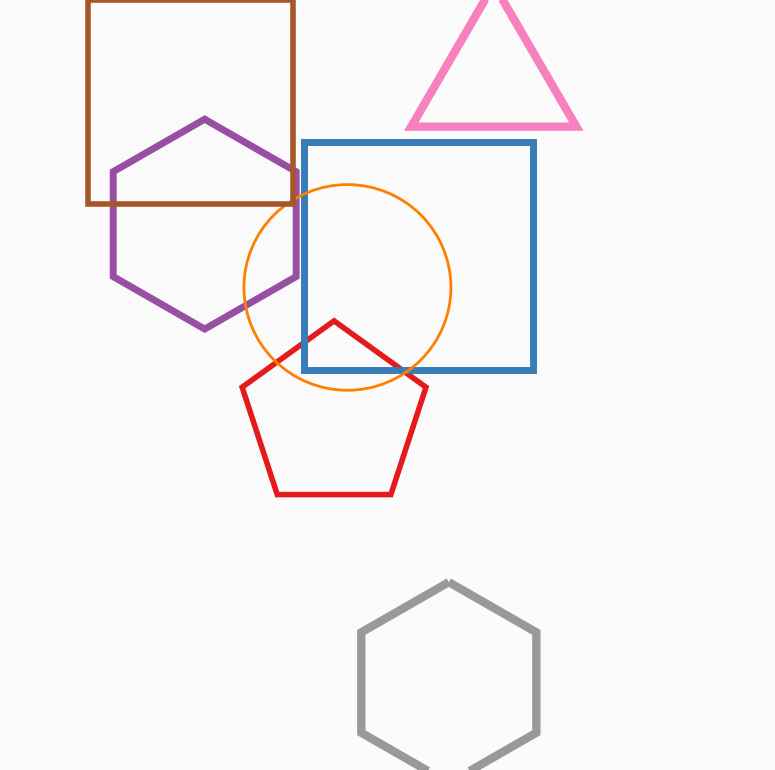[{"shape": "pentagon", "thickness": 2, "radius": 0.62, "center": [0.431, 0.459]}, {"shape": "square", "thickness": 2.5, "radius": 0.74, "center": [0.54, 0.668]}, {"shape": "hexagon", "thickness": 2.5, "radius": 0.68, "center": [0.264, 0.709]}, {"shape": "circle", "thickness": 1, "radius": 0.67, "center": [0.448, 0.627]}, {"shape": "square", "thickness": 2, "radius": 0.66, "center": [0.246, 0.868]}, {"shape": "triangle", "thickness": 3, "radius": 0.61, "center": [0.637, 0.897]}, {"shape": "hexagon", "thickness": 3, "radius": 0.65, "center": [0.579, 0.114]}]